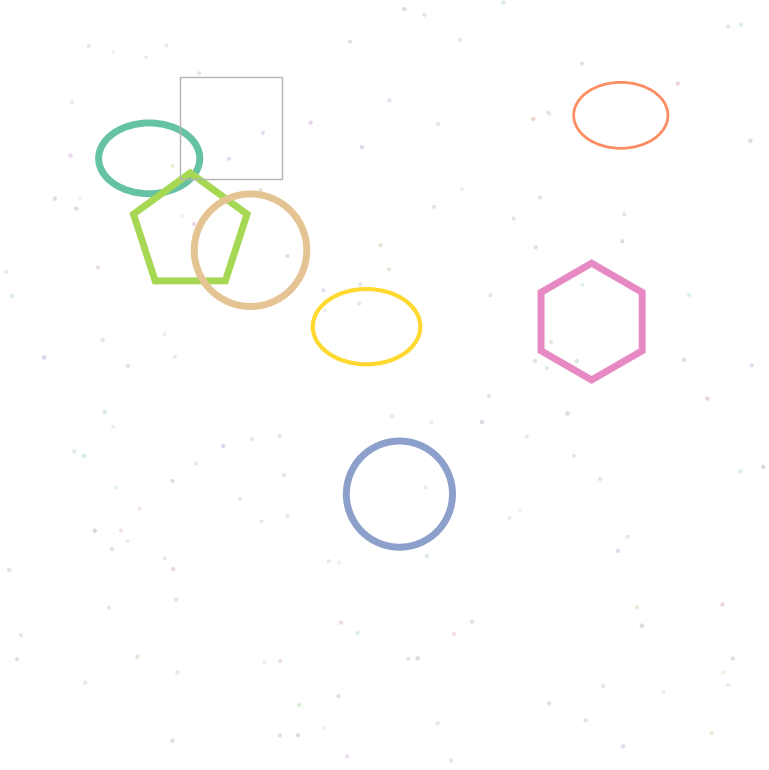[{"shape": "oval", "thickness": 2.5, "radius": 0.33, "center": [0.194, 0.794]}, {"shape": "oval", "thickness": 1, "radius": 0.31, "center": [0.806, 0.85]}, {"shape": "circle", "thickness": 2.5, "radius": 0.34, "center": [0.519, 0.358]}, {"shape": "hexagon", "thickness": 2.5, "radius": 0.38, "center": [0.768, 0.582]}, {"shape": "pentagon", "thickness": 2.5, "radius": 0.39, "center": [0.247, 0.698]}, {"shape": "oval", "thickness": 1.5, "radius": 0.35, "center": [0.476, 0.576]}, {"shape": "circle", "thickness": 2.5, "radius": 0.37, "center": [0.325, 0.675]}, {"shape": "square", "thickness": 0.5, "radius": 0.33, "center": [0.3, 0.834]}]